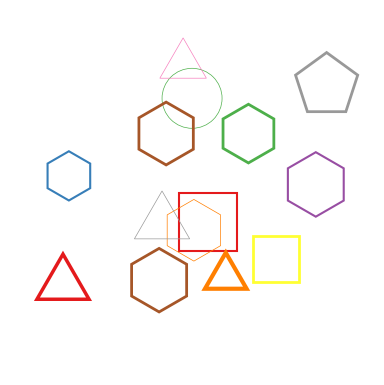[{"shape": "square", "thickness": 1.5, "radius": 0.37, "center": [0.54, 0.424]}, {"shape": "triangle", "thickness": 2.5, "radius": 0.39, "center": [0.164, 0.262]}, {"shape": "hexagon", "thickness": 1.5, "radius": 0.32, "center": [0.179, 0.543]}, {"shape": "hexagon", "thickness": 2, "radius": 0.38, "center": [0.645, 0.653]}, {"shape": "circle", "thickness": 0.5, "radius": 0.39, "center": [0.499, 0.745]}, {"shape": "hexagon", "thickness": 1.5, "radius": 0.42, "center": [0.82, 0.521]}, {"shape": "triangle", "thickness": 3, "radius": 0.31, "center": [0.586, 0.281]}, {"shape": "hexagon", "thickness": 0.5, "radius": 0.4, "center": [0.504, 0.402]}, {"shape": "square", "thickness": 2, "radius": 0.3, "center": [0.717, 0.327]}, {"shape": "hexagon", "thickness": 2, "radius": 0.41, "center": [0.432, 0.653]}, {"shape": "hexagon", "thickness": 2, "radius": 0.41, "center": [0.413, 0.272]}, {"shape": "triangle", "thickness": 0.5, "radius": 0.35, "center": [0.476, 0.832]}, {"shape": "pentagon", "thickness": 2, "radius": 0.42, "center": [0.848, 0.779]}, {"shape": "triangle", "thickness": 0.5, "radius": 0.41, "center": [0.421, 0.421]}]